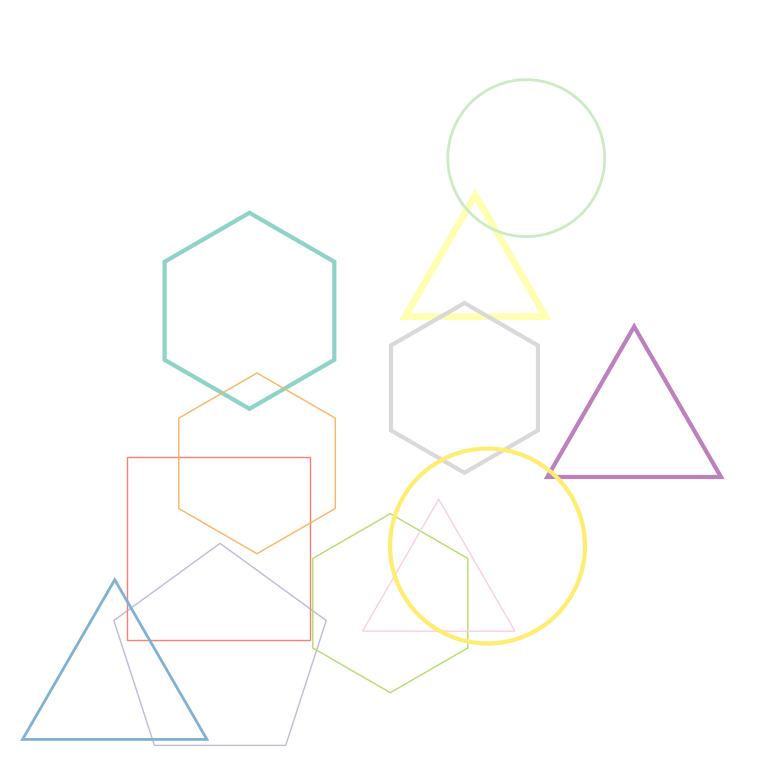[{"shape": "hexagon", "thickness": 1.5, "radius": 0.64, "center": [0.324, 0.596]}, {"shape": "triangle", "thickness": 2.5, "radius": 0.53, "center": [0.617, 0.641]}, {"shape": "pentagon", "thickness": 0.5, "radius": 0.73, "center": [0.286, 0.149]}, {"shape": "square", "thickness": 0.5, "radius": 0.59, "center": [0.284, 0.288]}, {"shape": "triangle", "thickness": 1, "radius": 0.69, "center": [0.149, 0.109]}, {"shape": "hexagon", "thickness": 0.5, "radius": 0.59, "center": [0.334, 0.398]}, {"shape": "hexagon", "thickness": 0.5, "radius": 0.58, "center": [0.507, 0.217]}, {"shape": "triangle", "thickness": 0.5, "radius": 0.57, "center": [0.57, 0.237]}, {"shape": "hexagon", "thickness": 1.5, "radius": 0.55, "center": [0.603, 0.496]}, {"shape": "triangle", "thickness": 1.5, "radius": 0.65, "center": [0.824, 0.446]}, {"shape": "circle", "thickness": 1, "radius": 0.51, "center": [0.683, 0.795]}, {"shape": "circle", "thickness": 1.5, "radius": 0.63, "center": [0.633, 0.291]}]